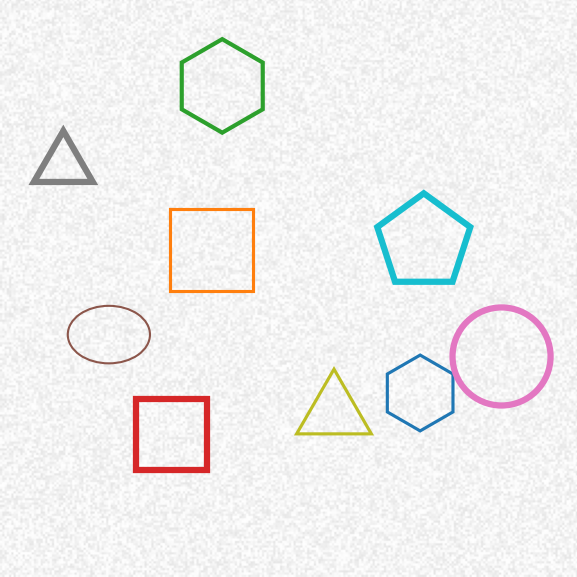[{"shape": "hexagon", "thickness": 1.5, "radius": 0.33, "center": [0.728, 0.319]}, {"shape": "square", "thickness": 1.5, "radius": 0.36, "center": [0.366, 0.566]}, {"shape": "hexagon", "thickness": 2, "radius": 0.4, "center": [0.385, 0.85]}, {"shape": "square", "thickness": 3, "radius": 0.31, "center": [0.297, 0.247]}, {"shape": "oval", "thickness": 1, "radius": 0.36, "center": [0.189, 0.42]}, {"shape": "circle", "thickness": 3, "radius": 0.42, "center": [0.868, 0.382]}, {"shape": "triangle", "thickness": 3, "radius": 0.29, "center": [0.11, 0.714]}, {"shape": "triangle", "thickness": 1.5, "radius": 0.37, "center": [0.578, 0.285]}, {"shape": "pentagon", "thickness": 3, "radius": 0.42, "center": [0.734, 0.58]}]